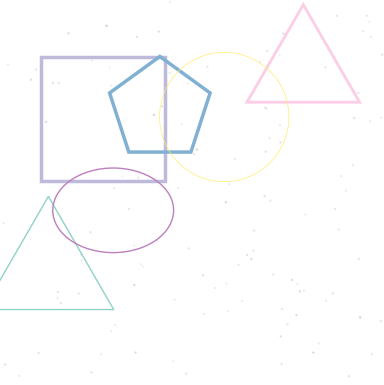[{"shape": "triangle", "thickness": 1, "radius": 0.98, "center": [0.126, 0.294]}, {"shape": "square", "thickness": 2.5, "radius": 0.8, "center": [0.267, 0.691]}, {"shape": "pentagon", "thickness": 2.5, "radius": 0.69, "center": [0.415, 0.716]}, {"shape": "triangle", "thickness": 2, "radius": 0.84, "center": [0.788, 0.819]}, {"shape": "oval", "thickness": 1, "radius": 0.78, "center": [0.294, 0.454]}, {"shape": "circle", "thickness": 0.5, "radius": 0.84, "center": [0.582, 0.696]}]